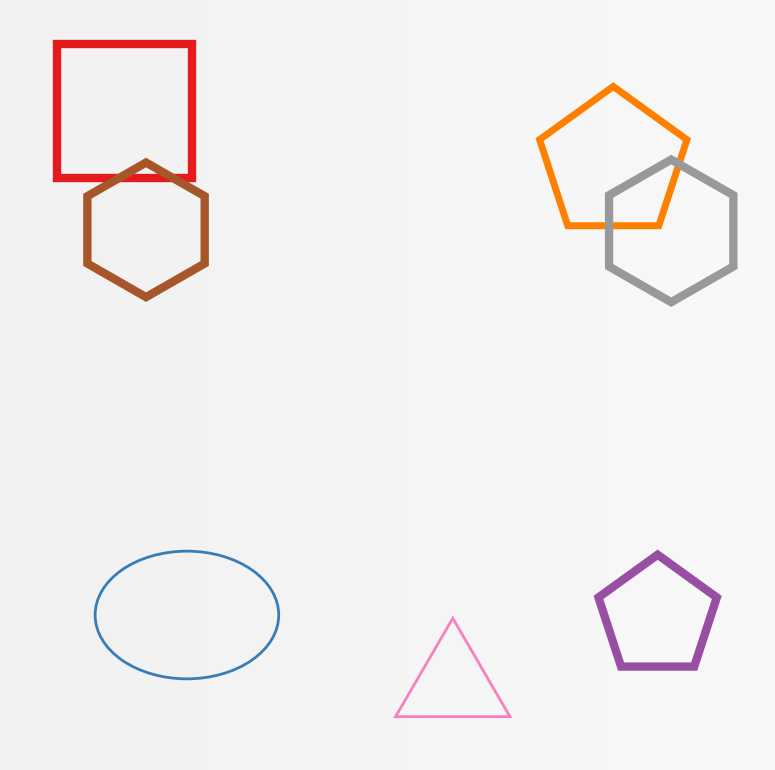[{"shape": "square", "thickness": 3, "radius": 0.44, "center": [0.161, 0.856]}, {"shape": "oval", "thickness": 1, "radius": 0.59, "center": [0.241, 0.201]}, {"shape": "pentagon", "thickness": 3, "radius": 0.4, "center": [0.849, 0.199]}, {"shape": "pentagon", "thickness": 2.5, "radius": 0.5, "center": [0.791, 0.788]}, {"shape": "hexagon", "thickness": 3, "radius": 0.44, "center": [0.188, 0.701]}, {"shape": "triangle", "thickness": 1, "radius": 0.43, "center": [0.584, 0.112]}, {"shape": "hexagon", "thickness": 3, "radius": 0.46, "center": [0.866, 0.7]}]